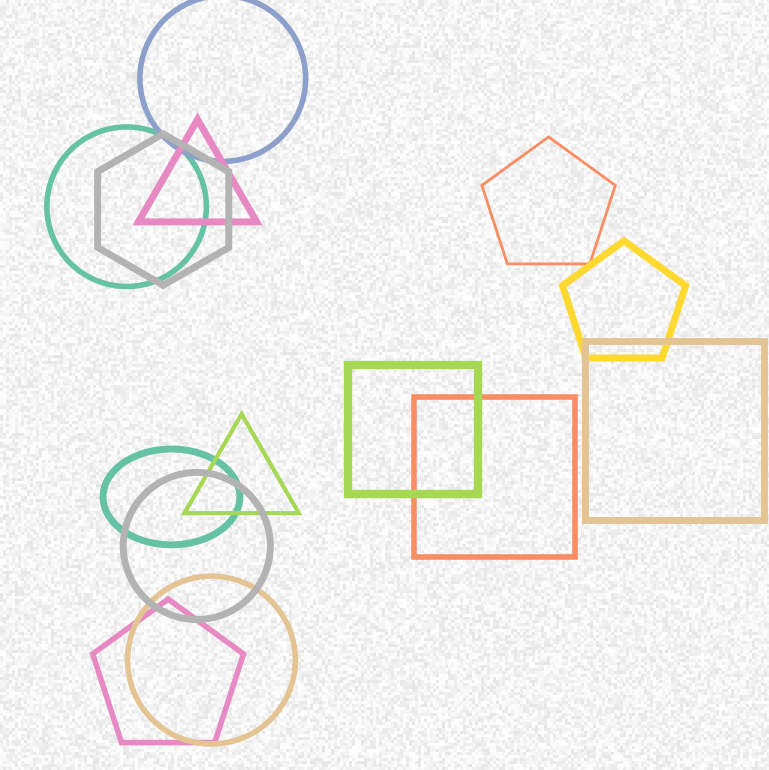[{"shape": "circle", "thickness": 2, "radius": 0.52, "center": [0.164, 0.732]}, {"shape": "oval", "thickness": 2.5, "radius": 0.44, "center": [0.223, 0.355]}, {"shape": "pentagon", "thickness": 1, "radius": 0.46, "center": [0.712, 0.731]}, {"shape": "square", "thickness": 2, "radius": 0.52, "center": [0.642, 0.38]}, {"shape": "circle", "thickness": 2, "radius": 0.54, "center": [0.289, 0.898]}, {"shape": "triangle", "thickness": 2.5, "radius": 0.44, "center": [0.257, 0.756]}, {"shape": "pentagon", "thickness": 2, "radius": 0.51, "center": [0.218, 0.119]}, {"shape": "triangle", "thickness": 1.5, "radius": 0.43, "center": [0.314, 0.376]}, {"shape": "square", "thickness": 3, "radius": 0.42, "center": [0.536, 0.442]}, {"shape": "pentagon", "thickness": 2.5, "radius": 0.42, "center": [0.81, 0.603]}, {"shape": "circle", "thickness": 2, "radius": 0.54, "center": [0.275, 0.143]}, {"shape": "square", "thickness": 2.5, "radius": 0.58, "center": [0.876, 0.441]}, {"shape": "hexagon", "thickness": 2.5, "radius": 0.49, "center": [0.212, 0.728]}, {"shape": "circle", "thickness": 2.5, "radius": 0.48, "center": [0.256, 0.291]}]